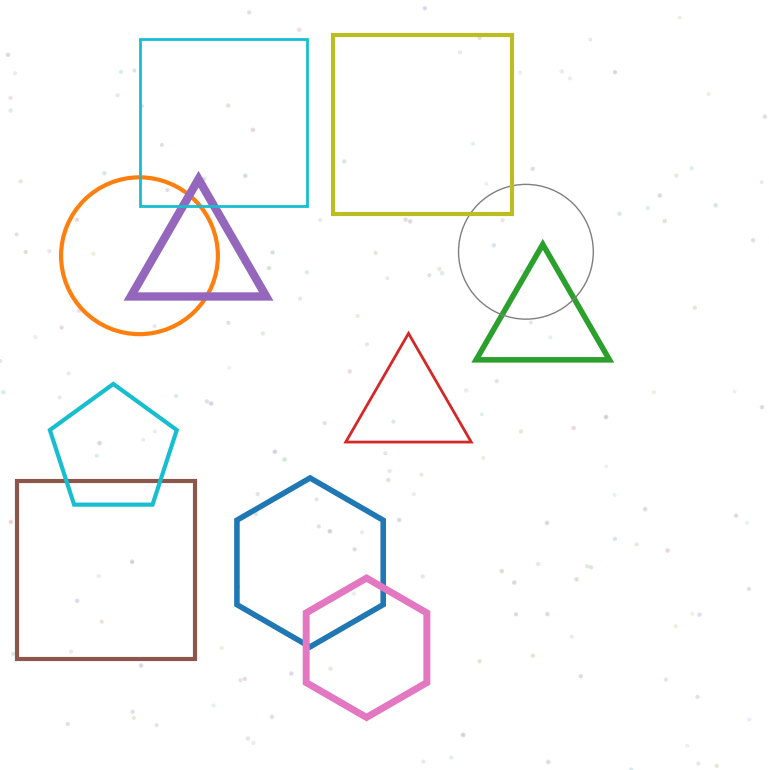[{"shape": "hexagon", "thickness": 2, "radius": 0.55, "center": [0.403, 0.27]}, {"shape": "circle", "thickness": 1.5, "radius": 0.51, "center": [0.181, 0.668]}, {"shape": "triangle", "thickness": 2, "radius": 0.5, "center": [0.705, 0.583]}, {"shape": "triangle", "thickness": 1, "radius": 0.47, "center": [0.531, 0.473]}, {"shape": "triangle", "thickness": 3, "radius": 0.51, "center": [0.258, 0.666]}, {"shape": "square", "thickness": 1.5, "radius": 0.58, "center": [0.138, 0.26]}, {"shape": "hexagon", "thickness": 2.5, "radius": 0.45, "center": [0.476, 0.159]}, {"shape": "circle", "thickness": 0.5, "radius": 0.44, "center": [0.683, 0.673]}, {"shape": "square", "thickness": 1.5, "radius": 0.58, "center": [0.549, 0.838]}, {"shape": "pentagon", "thickness": 1.5, "radius": 0.43, "center": [0.147, 0.415]}, {"shape": "square", "thickness": 1, "radius": 0.54, "center": [0.29, 0.84]}]